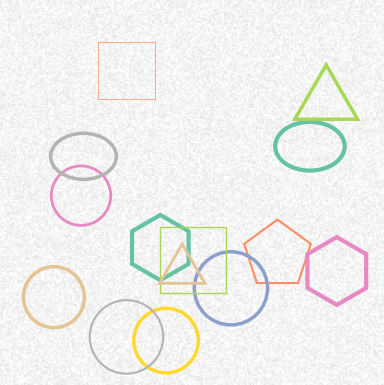[{"shape": "hexagon", "thickness": 3, "radius": 0.42, "center": [0.416, 0.357]}, {"shape": "oval", "thickness": 3, "radius": 0.45, "center": [0.805, 0.62]}, {"shape": "square", "thickness": 0.5, "radius": 0.37, "center": [0.329, 0.817]}, {"shape": "pentagon", "thickness": 1.5, "radius": 0.45, "center": [0.721, 0.338]}, {"shape": "circle", "thickness": 2.5, "radius": 0.48, "center": [0.6, 0.251]}, {"shape": "hexagon", "thickness": 3, "radius": 0.44, "center": [0.875, 0.296]}, {"shape": "circle", "thickness": 2, "radius": 0.39, "center": [0.21, 0.492]}, {"shape": "triangle", "thickness": 2.5, "radius": 0.47, "center": [0.847, 0.737]}, {"shape": "square", "thickness": 1, "radius": 0.43, "center": [0.501, 0.324]}, {"shape": "circle", "thickness": 2.5, "radius": 0.42, "center": [0.431, 0.115]}, {"shape": "circle", "thickness": 2.5, "radius": 0.4, "center": [0.14, 0.228]}, {"shape": "triangle", "thickness": 2, "radius": 0.34, "center": [0.473, 0.298]}, {"shape": "circle", "thickness": 1.5, "radius": 0.48, "center": [0.329, 0.125]}, {"shape": "oval", "thickness": 2.5, "radius": 0.43, "center": [0.217, 0.594]}]